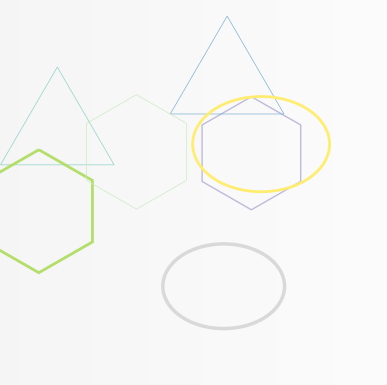[{"shape": "triangle", "thickness": 0.5, "radius": 0.85, "center": [0.148, 0.657]}, {"shape": "hexagon", "thickness": 1, "radius": 0.73, "center": [0.649, 0.602]}, {"shape": "triangle", "thickness": 0.5, "radius": 0.85, "center": [0.586, 0.789]}, {"shape": "hexagon", "thickness": 2, "radius": 0.8, "center": [0.1, 0.451]}, {"shape": "oval", "thickness": 2.5, "radius": 0.79, "center": [0.577, 0.257]}, {"shape": "hexagon", "thickness": 0.5, "radius": 0.74, "center": [0.352, 0.605]}, {"shape": "oval", "thickness": 2, "radius": 0.88, "center": [0.674, 0.626]}]